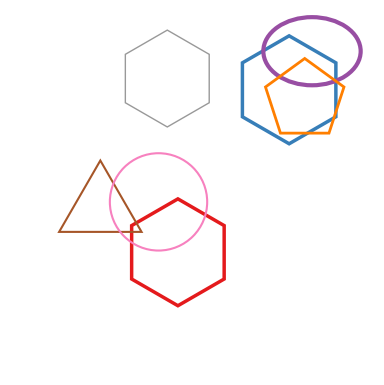[{"shape": "hexagon", "thickness": 2.5, "radius": 0.69, "center": [0.462, 0.345]}, {"shape": "hexagon", "thickness": 2.5, "radius": 0.7, "center": [0.751, 0.767]}, {"shape": "oval", "thickness": 3, "radius": 0.63, "center": [0.81, 0.867]}, {"shape": "pentagon", "thickness": 2, "radius": 0.54, "center": [0.791, 0.741]}, {"shape": "triangle", "thickness": 1.5, "radius": 0.62, "center": [0.261, 0.459]}, {"shape": "circle", "thickness": 1.5, "radius": 0.63, "center": [0.412, 0.476]}, {"shape": "hexagon", "thickness": 1, "radius": 0.63, "center": [0.434, 0.796]}]